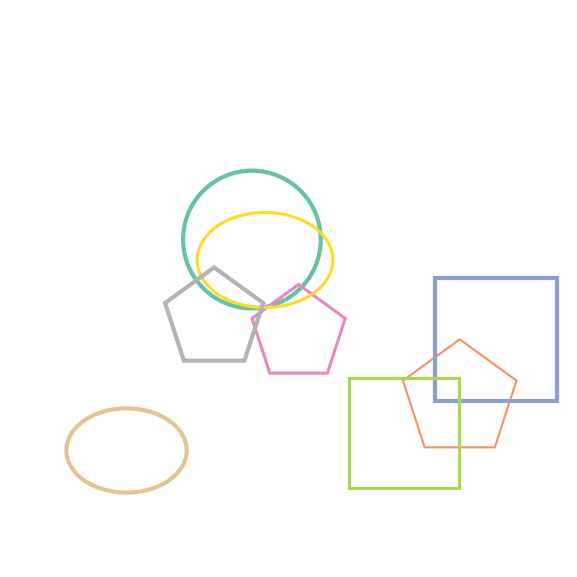[{"shape": "circle", "thickness": 2, "radius": 0.6, "center": [0.436, 0.584]}, {"shape": "pentagon", "thickness": 1, "radius": 0.52, "center": [0.796, 0.308]}, {"shape": "square", "thickness": 2, "radius": 0.53, "center": [0.859, 0.411]}, {"shape": "pentagon", "thickness": 1.5, "radius": 0.42, "center": [0.517, 0.422]}, {"shape": "square", "thickness": 1.5, "radius": 0.48, "center": [0.7, 0.25]}, {"shape": "oval", "thickness": 1.5, "radius": 0.59, "center": [0.459, 0.549]}, {"shape": "oval", "thickness": 2, "radius": 0.52, "center": [0.219, 0.219]}, {"shape": "pentagon", "thickness": 2, "radius": 0.45, "center": [0.371, 0.447]}]